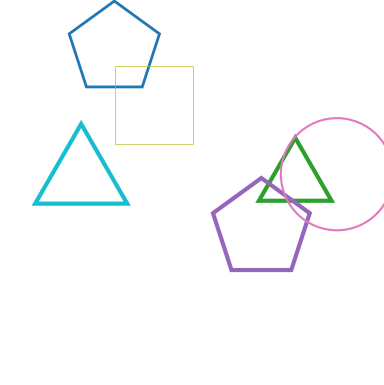[{"shape": "pentagon", "thickness": 2, "radius": 0.62, "center": [0.297, 0.874]}, {"shape": "triangle", "thickness": 3, "radius": 0.54, "center": [0.767, 0.533]}, {"shape": "pentagon", "thickness": 3, "radius": 0.66, "center": [0.679, 0.405]}, {"shape": "circle", "thickness": 1.5, "radius": 0.73, "center": [0.875, 0.547]}, {"shape": "square", "thickness": 0.5, "radius": 0.51, "center": [0.4, 0.727]}, {"shape": "triangle", "thickness": 3, "radius": 0.69, "center": [0.211, 0.54]}]